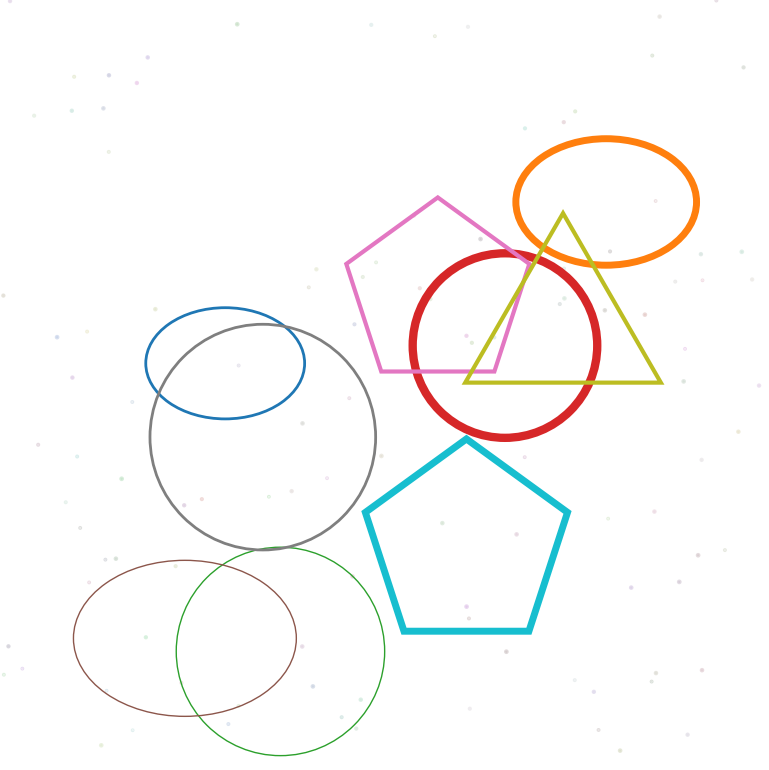[{"shape": "oval", "thickness": 1, "radius": 0.52, "center": [0.292, 0.528]}, {"shape": "oval", "thickness": 2.5, "radius": 0.59, "center": [0.787, 0.738]}, {"shape": "circle", "thickness": 0.5, "radius": 0.68, "center": [0.364, 0.154]}, {"shape": "circle", "thickness": 3, "radius": 0.6, "center": [0.656, 0.551]}, {"shape": "oval", "thickness": 0.5, "radius": 0.72, "center": [0.24, 0.171]}, {"shape": "pentagon", "thickness": 1.5, "radius": 0.62, "center": [0.569, 0.619]}, {"shape": "circle", "thickness": 1, "radius": 0.73, "center": [0.341, 0.432]}, {"shape": "triangle", "thickness": 1.5, "radius": 0.73, "center": [0.731, 0.576]}, {"shape": "pentagon", "thickness": 2.5, "radius": 0.69, "center": [0.606, 0.292]}]